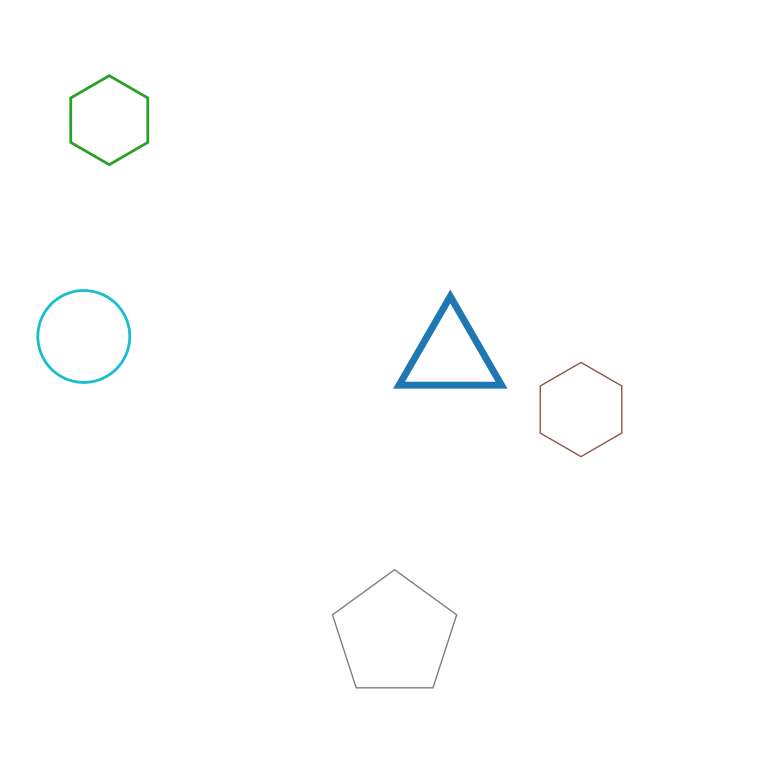[{"shape": "triangle", "thickness": 2.5, "radius": 0.38, "center": [0.585, 0.538]}, {"shape": "hexagon", "thickness": 1, "radius": 0.29, "center": [0.142, 0.844]}, {"shape": "hexagon", "thickness": 0.5, "radius": 0.31, "center": [0.755, 0.468]}, {"shape": "pentagon", "thickness": 0.5, "radius": 0.42, "center": [0.512, 0.175]}, {"shape": "circle", "thickness": 1, "radius": 0.3, "center": [0.109, 0.563]}]